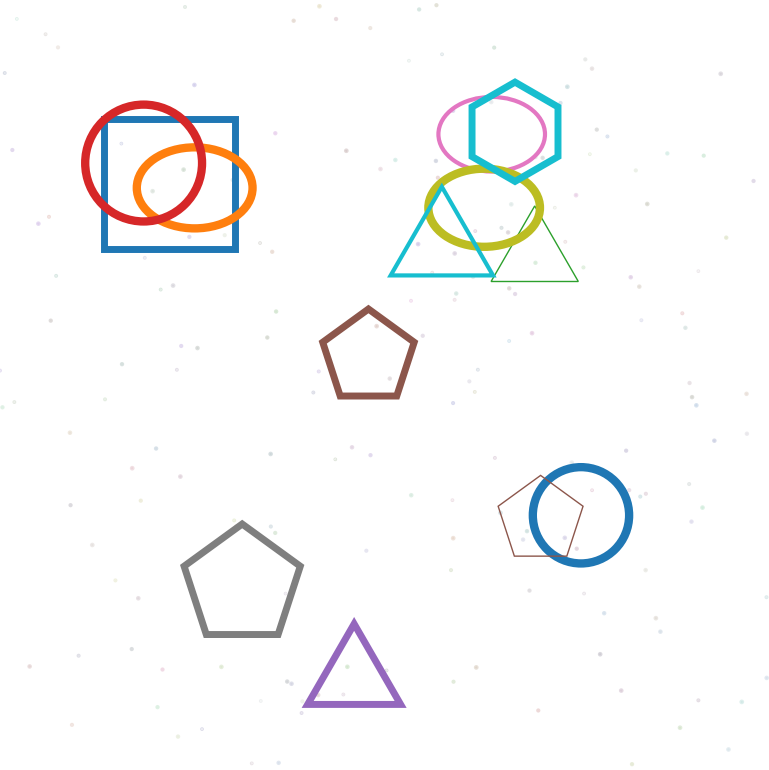[{"shape": "circle", "thickness": 3, "radius": 0.31, "center": [0.755, 0.331]}, {"shape": "square", "thickness": 2.5, "radius": 0.42, "center": [0.22, 0.761]}, {"shape": "oval", "thickness": 3, "radius": 0.38, "center": [0.253, 0.756]}, {"shape": "triangle", "thickness": 0.5, "radius": 0.33, "center": [0.694, 0.667]}, {"shape": "circle", "thickness": 3, "radius": 0.38, "center": [0.187, 0.788]}, {"shape": "triangle", "thickness": 2.5, "radius": 0.35, "center": [0.46, 0.12]}, {"shape": "pentagon", "thickness": 0.5, "radius": 0.29, "center": [0.702, 0.325]}, {"shape": "pentagon", "thickness": 2.5, "radius": 0.31, "center": [0.479, 0.536]}, {"shape": "oval", "thickness": 1.5, "radius": 0.35, "center": [0.639, 0.826]}, {"shape": "pentagon", "thickness": 2.5, "radius": 0.4, "center": [0.315, 0.24]}, {"shape": "oval", "thickness": 3, "radius": 0.36, "center": [0.629, 0.73]}, {"shape": "triangle", "thickness": 1.5, "radius": 0.38, "center": [0.574, 0.681]}, {"shape": "hexagon", "thickness": 2.5, "radius": 0.32, "center": [0.669, 0.829]}]